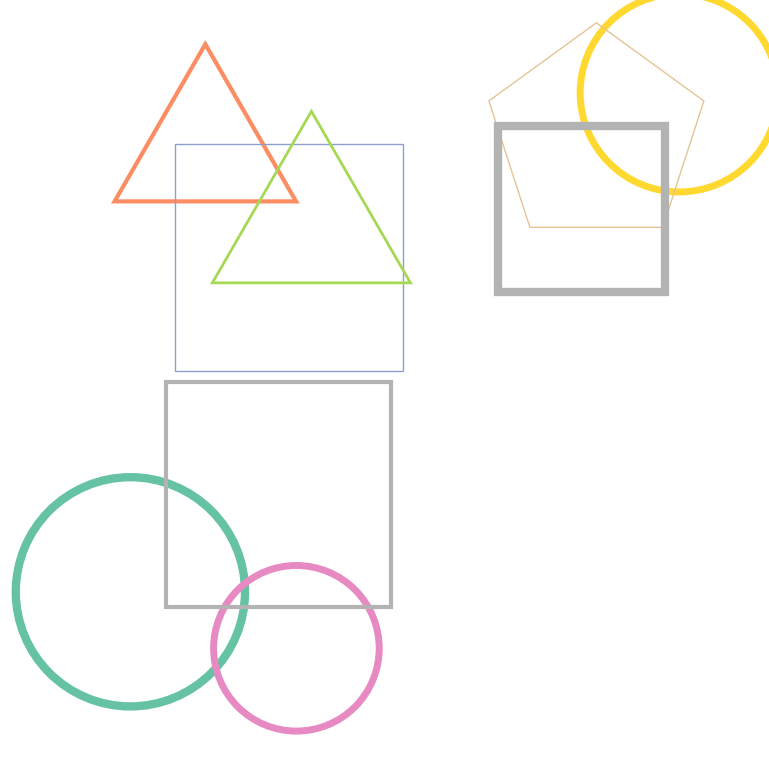[{"shape": "circle", "thickness": 3, "radius": 0.74, "center": [0.169, 0.231]}, {"shape": "triangle", "thickness": 1.5, "radius": 0.68, "center": [0.267, 0.807]}, {"shape": "square", "thickness": 0.5, "radius": 0.74, "center": [0.375, 0.666]}, {"shape": "circle", "thickness": 2.5, "radius": 0.54, "center": [0.385, 0.158]}, {"shape": "triangle", "thickness": 1, "radius": 0.74, "center": [0.404, 0.707]}, {"shape": "circle", "thickness": 2.5, "radius": 0.64, "center": [0.882, 0.879]}, {"shape": "pentagon", "thickness": 0.5, "radius": 0.73, "center": [0.775, 0.824]}, {"shape": "square", "thickness": 1.5, "radius": 0.73, "center": [0.362, 0.358]}, {"shape": "square", "thickness": 3, "radius": 0.54, "center": [0.755, 0.728]}]